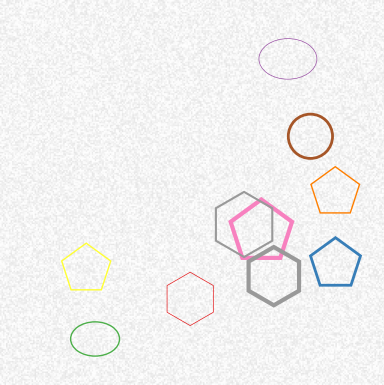[{"shape": "hexagon", "thickness": 0.5, "radius": 0.35, "center": [0.494, 0.224]}, {"shape": "pentagon", "thickness": 2, "radius": 0.34, "center": [0.871, 0.314]}, {"shape": "oval", "thickness": 1, "radius": 0.32, "center": [0.247, 0.12]}, {"shape": "oval", "thickness": 0.5, "radius": 0.38, "center": [0.748, 0.847]}, {"shape": "pentagon", "thickness": 1, "radius": 0.33, "center": [0.871, 0.501]}, {"shape": "pentagon", "thickness": 1, "radius": 0.33, "center": [0.224, 0.301]}, {"shape": "circle", "thickness": 2, "radius": 0.29, "center": [0.806, 0.646]}, {"shape": "pentagon", "thickness": 3, "radius": 0.42, "center": [0.679, 0.398]}, {"shape": "hexagon", "thickness": 1.5, "radius": 0.42, "center": [0.634, 0.417]}, {"shape": "hexagon", "thickness": 3, "radius": 0.38, "center": [0.711, 0.283]}]